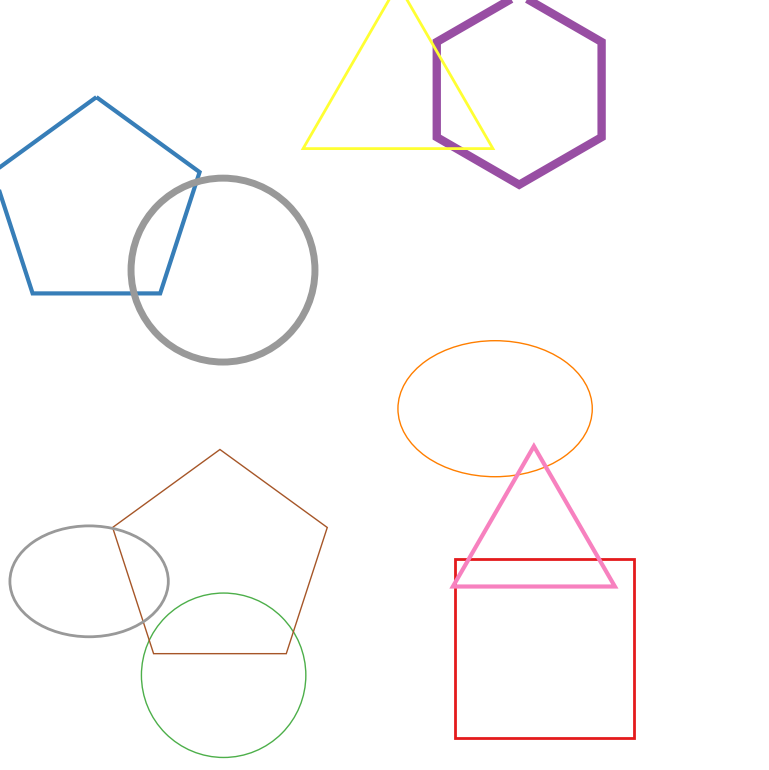[{"shape": "square", "thickness": 1, "radius": 0.58, "center": [0.707, 0.158]}, {"shape": "pentagon", "thickness": 1.5, "radius": 0.7, "center": [0.125, 0.733]}, {"shape": "circle", "thickness": 0.5, "radius": 0.53, "center": [0.29, 0.123]}, {"shape": "hexagon", "thickness": 3, "radius": 0.62, "center": [0.674, 0.884]}, {"shape": "oval", "thickness": 0.5, "radius": 0.63, "center": [0.643, 0.469]}, {"shape": "triangle", "thickness": 1, "radius": 0.71, "center": [0.517, 0.878]}, {"shape": "pentagon", "thickness": 0.5, "radius": 0.73, "center": [0.286, 0.27]}, {"shape": "triangle", "thickness": 1.5, "radius": 0.61, "center": [0.693, 0.299]}, {"shape": "circle", "thickness": 2.5, "radius": 0.6, "center": [0.29, 0.649]}, {"shape": "oval", "thickness": 1, "radius": 0.51, "center": [0.116, 0.245]}]